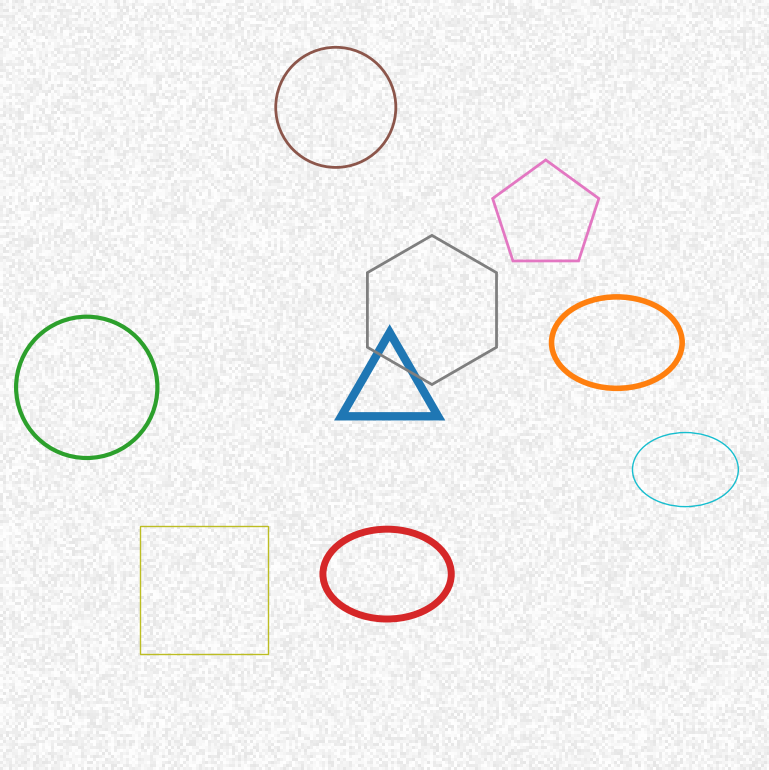[{"shape": "triangle", "thickness": 3, "radius": 0.36, "center": [0.506, 0.496]}, {"shape": "oval", "thickness": 2, "radius": 0.42, "center": [0.801, 0.555]}, {"shape": "circle", "thickness": 1.5, "radius": 0.46, "center": [0.113, 0.497]}, {"shape": "oval", "thickness": 2.5, "radius": 0.42, "center": [0.503, 0.254]}, {"shape": "circle", "thickness": 1, "radius": 0.39, "center": [0.436, 0.861]}, {"shape": "pentagon", "thickness": 1, "radius": 0.36, "center": [0.709, 0.72]}, {"shape": "hexagon", "thickness": 1, "radius": 0.48, "center": [0.561, 0.597]}, {"shape": "square", "thickness": 0.5, "radius": 0.42, "center": [0.265, 0.234]}, {"shape": "oval", "thickness": 0.5, "radius": 0.34, "center": [0.89, 0.39]}]